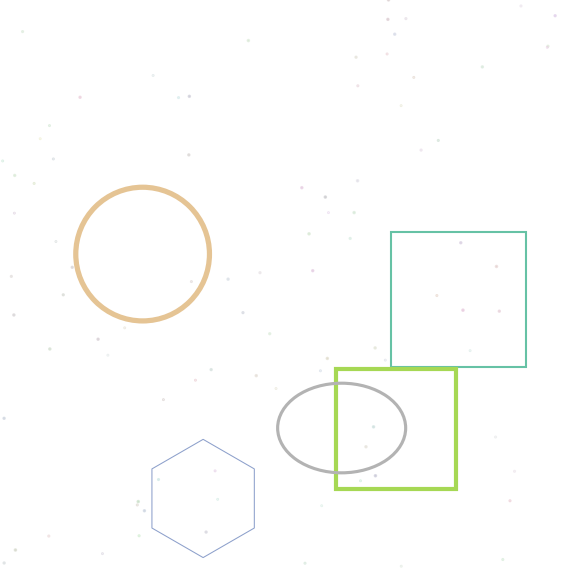[{"shape": "square", "thickness": 1, "radius": 0.58, "center": [0.794, 0.48]}, {"shape": "hexagon", "thickness": 0.5, "radius": 0.51, "center": [0.352, 0.136]}, {"shape": "square", "thickness": 2, "radius": 0.52, "center": [0.686, 0.256]}, {"shape": "circle", "thickness": 2.5, "radius": 0.58, "center": [0.247, 0.559]}, {"shape": "oval", "thickness": 1.5, "radius": 0.55, "center": [0.592, 0.258]}]